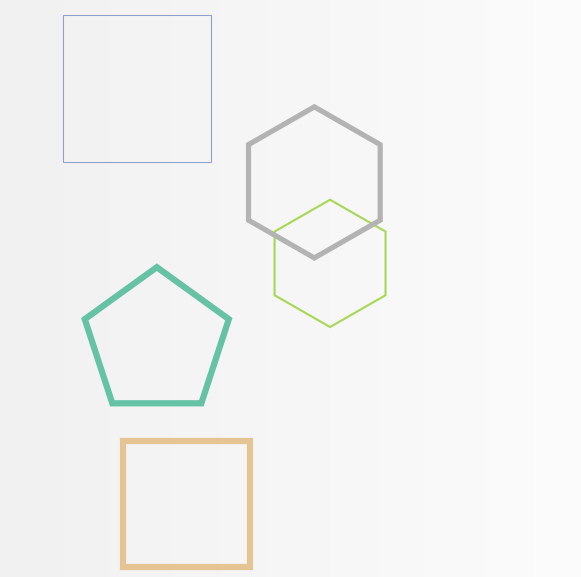[{"shape": "pentagon", "thickness": 3, "radius": 0.65, "center": [0.27, 0.406]}, {"shape": "square", "thickness": 0.5, "radius": 0.64, "center": [0.236, 0.846]}, {"shape": "hexagon", "thickness": 1, "radius": 0.55, "center": [0.568, 0.543]}, {"shape": "square", "thickness": 3, "radius": 0.55, "center": [0.321, 0.127]}, {"shape": "hexagon", "thickness": 2.5, "radius": 0.65, "center": [0.541, 0.683]}]